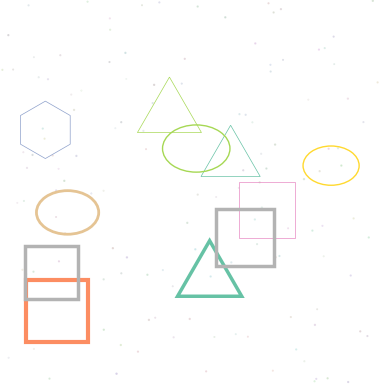[{"shape": "triangle", "thickness": 2.5, "radius": 0.48, "center": [0.545, 0.279]}, {"shape": "triangle", "thickness": 0.5, "radius": 0.44, "center": [0.599, 0.586]}, {"shape": "square", "thickness": 3, "radius": 0.41, "center": [0.148, 0.192]}, {"shape": "hexagon", "thickness": 0.5, "radius": 0.37, "center": [0.118, 0.663]}, {"shape": "square", "thickness": 0.5, "radius": 0.36, "center": [0.694, 0.455]}, {"shape": "oval", "thickness": 1, "radius": 0.44, "center": [0.51, 0.614]}, {"shape": "triangle", "thickness": 0.5, "radius": 0.48, "center": [0.44, 0.704]}, {"shape": "oval", "thickness": 1, "radius": 0.36, "center": [0.86, 0.57]}, {"shape": "oval", "thickness": 2, "radius": 0.4, "center": [0.176, 0.448]}, {"shape": "square", "thickness": 2.5, "radius": 0.34, "center": [0.134, 0.293]}, {"shape": "square", "thickness": 2.5, "radius": 0.37, "center": [0.637, 0.383]}]